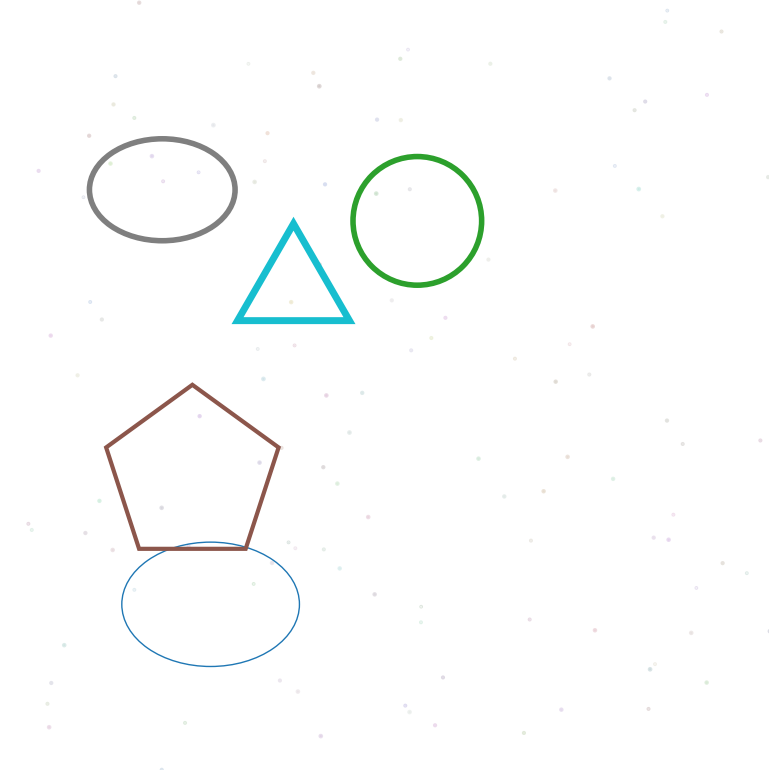[{"shape": "oval", "thickness": 0.5, "radius": 0.58, "center": [0.274, 0.215]}, {"shape": "circle", "thickness": 2, "radius": 0.42, "center": [0.542, 0.713]}, {"shape": "pentagon", "thickness": 1.5, "radius": 0.59, "center": [0.25, 0.383]}, {"shape": "oval", "thickness": 2, "radius": 0.47, "center": [0.211, 0.754]}, {"shape": "triangle", "thickness": 2.5, "radius": 0.42, "center": [0.381, 0.626]}]